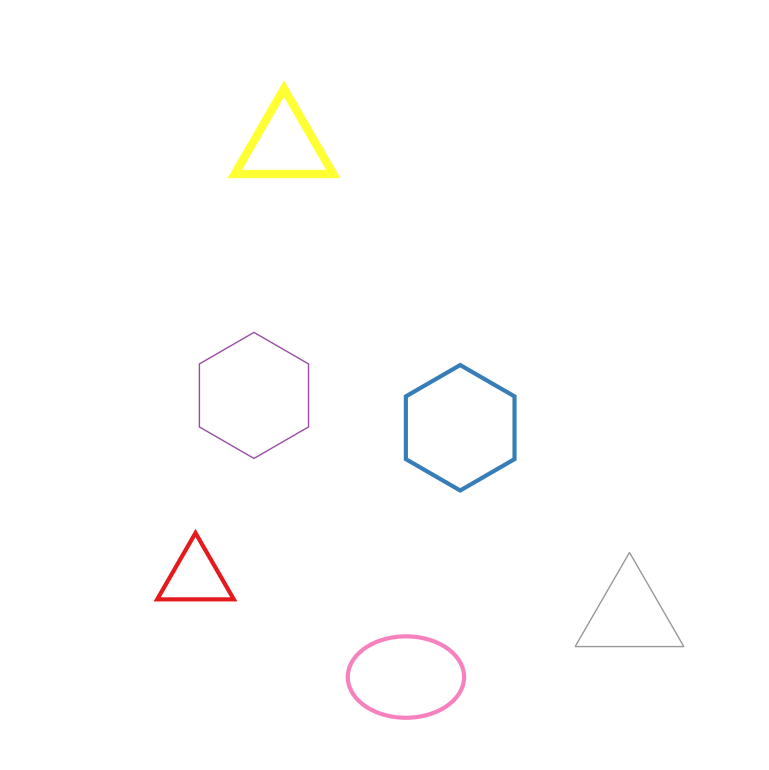[{"shape": "triangle", "thickness": 1.5, "radius": 0.29, "center": [0.254, 0.25]}, {"shape": "hexagon", "thickness": 1.5, "radius": 0.41, "center": [0.598, 0.444]}, {"shape": "hexagon", "thickness": 0.5, "radius": 0.41, "center": [0.33, 0.486]}, {"shape": "triangle", "thickness": 3, "radius": 0.37, "center": [0.369, 0.811]}, {"shape": "oval", "thickness": 1.5, "radius": 0.38, "center": [0.527, 0.121]}, {"shape": "triangle", "thickness": 0.5, "radius": 0.41, "center": [0.818, 0.201]}]